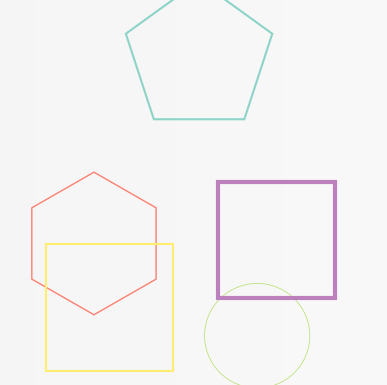[{"shape": "pentagon", "thickness": 1.5, "radius": 0.99, "center": [0.514, 0.851]}, {"shape": "hexagon", "thickness": 1, "radius": 0.93, "center": [0.242, 0.368]}, {"shape": "circle", "thickness": 0.5, "radius": 0.68, "center": [0.664, 0.128]}, {"shape": "square", "thickness": 3, "radius": 0.75, "center": [0.714, 0.376]}, {"shape": "square", "thickness": 1.5, "radius": 0.82, "center": [0.283, 0.201]}]